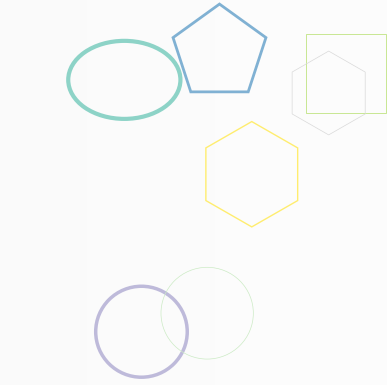[{"shape": "oval", "thickness": 3, "radius": 0.72, "center": [0.321, 0.793]}, {"shape": "circle", "thickness": 2.5, "radius": 0.59, "center": [0.365, 0.138]}, {"shape": "pentagon", "thickness": 2, "radius": 0.63, "center": [0.566, 0.863]}, {"shape": "square", "thickness": 0.5, "radius": 0.52, "center": [0.894, 0.81]}, {"shape": "hexagon", "thickness": 0.5, "radius": 0.54, "center": [0.848, 0.758]}, {"shape": "circle", "thickness": 0.5, "radius": 0.6, "center": [0.535, 0.187]}, {"shape": "hexagon", "thickness": 1, "radius": 0.68, "center": [0.65, 0.547]}]